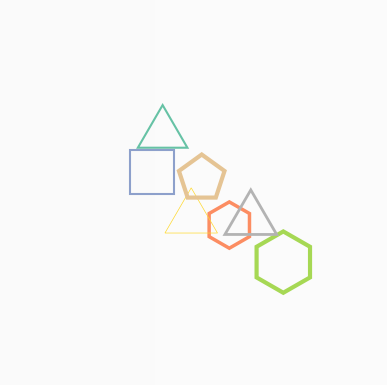[{"shape": "triangle", "thickness": 1.5, "radius": 0.37, "center": [0.42, 0.653]}, {"shape": "hexagon", "thickness": 2.5, "radius": 0.3, "center": [0.592, 0.415]}, {"shape": "square", "thickness": 1.5, "radius": 0.29, "center": [0.392, 0.554]}, {"shape": "hexagon", "thickness": 3, "radius": 0.4, "center": [0.731, 0.319]}, {"shape": "triangle", "thickness": 0.5, "radius": 0.39, "center": [0.493, 0.434]}, {"shape": "pentagon", "thickness": 3, "radius": 0.31, "center": [0.521, 0.537]}, {"shape": "triangle", "thickness": 2, "radius": 0.39, "center": [0.647, 0.43]}]